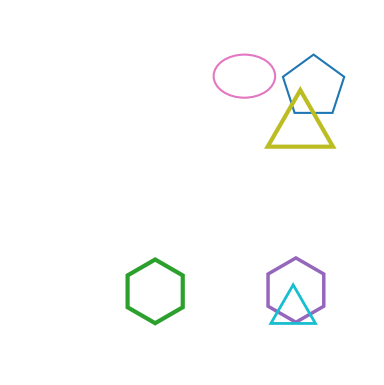[{"shape": "pentagon", "thickness": 1.5, "radius": 0.42, "center": [0.814, 0.775]}, {"shape": "hexagon", "thickness": 3, "radius": 0.41, "center": [0.403, 0.243]}, {"shape": "hexagon", "thickness": 2.5, "radius": 0.42, "center": [0.769, 0.246]}, {"shape": "oval", "thickness": 1.5, "radius": 0.4, "center": [0.635, 0.802]}, {"shape": "triangle", "thickness": 3, "radius": 0.49, "center": [0.78, 0.668]}, {"shape": "triangle", "thickness": 2, "radius": 0.33, "center": [0.761, 0.193]}]